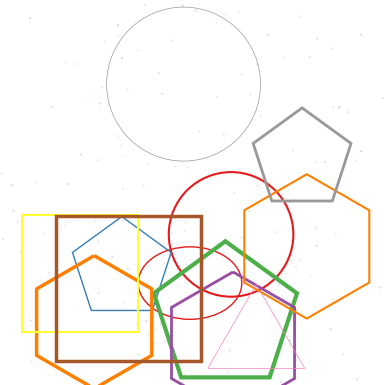[{"shape": "oval", "thickness": 1, "radius": 0.67, "center": [0.494, 0.265]}, {"shape": "circle", "thickness": 1.5, "radius": 0.81, "center": [0.6, 0.391]}, {"shape": "pentagon", "thickness": 1, "radius": 0.67, "center": [0.316, 0.303]}, {"shape": "pentagon", "thickness": 3, "radius": 0.98, "center": [0.585, 0.178]}, {"shape": "hexagon", "thickness": 2, "radius": 0.92, "center": [0.605, 0.109]}, {"shape": "hexagon", "thickness": 1.5, "radius": 0.94, "center": [0.797, 0.36]}, {"shape": "hexagon", "thickness": 2.5, "radius": 0.86, "center": [0.245, 0.163]}, {"shape": "square", "thickness": 1.5, "radius": 0.76, "center": [0.208, 0.289]}, {"shape": "square", "thickness": 2.5, "radius": 0.94, "center": [0.333, 0.251]}, {"shape": "triangle", "thickness": 0.5, "radius": 0.73, "center": [0.666, 0.116]}, {"shape": "circle", "thickness": 0.5, "radius": 1.0, "center": [0.477, 0.782]}, {"shape": "pentagon", "thickness": 2, "radius": 0.67, "center": [0.785, 0.586]}]